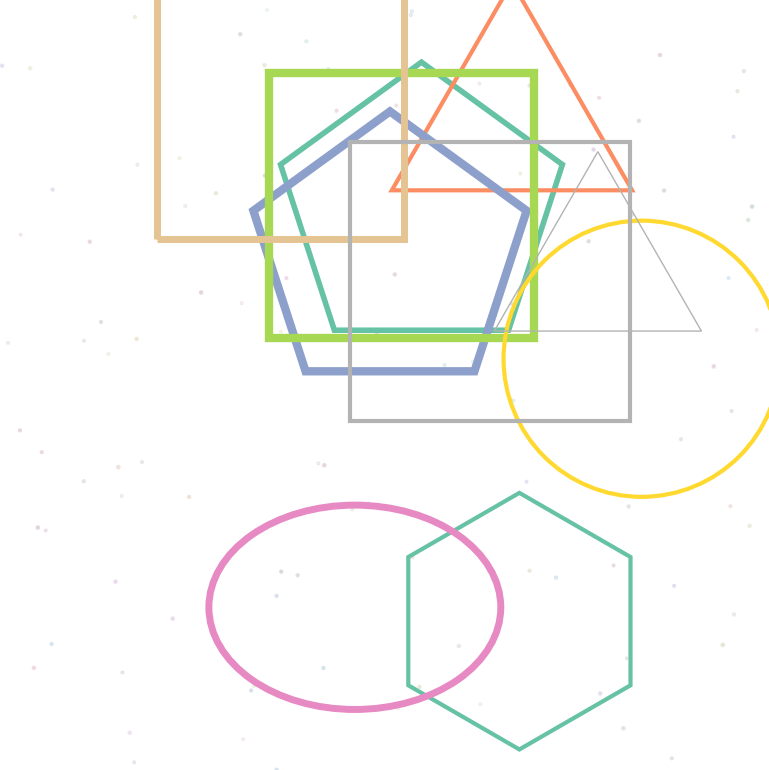[{"shape": "pentagon", "thickness": 2, "radius": 0.96, "center": [0.547, 0.727]}, {"shape": "hexagon", "thickness": 1.5, "radius": 0.83, "center": [0.675, 0.193]}, {"shape": "triangle", "thickness": 1.5, "radius": 0.9, "center": [0.665, 0.843]}, {"shape": "pentagon", "thickness": 3, "radius": 0.93, "center": [0.506, 0.669]}, {"shape": "oval", "thickness": 2.5, "radius": 0.95, "center": [0.461, 0.211]}, {"shape": "square", "thickness": 3, "radius": 0.86, "center": [0.521, 0.733]}, {"shape": "circle", "thickness": 1.5, "radius": 0.9, "center": [0.833, 0.534]}, {"shape": "square", "thickness": 2.5, "radius": 0.8, "center": [0.364, 0.85]}, {"shape": "triangle", "thickness": 0.5, "radius": 0.78, "center": [0.776, 0.648]}, {"shape": "square", "thickness": 1.5, "radius": 0.91, "center": [0.636, 0.635]}]